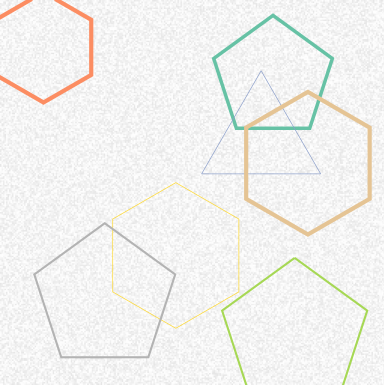[{"shape": "pentagon", "thickness": 2.5, "radius": 0.81, "center": [0.709, 0.798]}, {"shape": "hexagon", "thickness": 3, "radius": 0.72, "center": [0.113, 0.877]}, {"shape": "triangle", "thickness": 0.5, "radius": 0.89, "center": [0.678, 0.638]}, {"shape": "pentagon", "thickness": 1.5, "radius": 0.99, "center": [0.765, 0.132]}, {"shape": "hexagon", "thickness": 0.5, "radius": 0.95, "center": [0.457, 0.336]}, {"shape": "hexagon", "thickness": 3, "radius": 0.93, "center": [0.8, 0.576]}, {"shape": "pentagon", "thickness": 1.5, "radius": 0.96, "center": [0.272, 0.228]}]